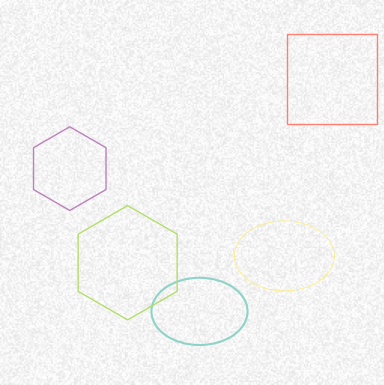[{"shape": "oval", "thickness": 1.5, "radius": 0.62, "center": [0.518, 0.191]}, {"shape": "square", "thickness": 1, "radius": 0.58, "center": [0.863, 0.794]}, {"shape": "hexagon", "thickness": 1, "radius": 0.74, "center": [0.332, 0.318]}, {"shape": "hexagon", "thickness": 1, "radius": 0.54, "center": [0.181, 0.562]}, {"shape": "oval", "thickness": 0.5, "radius": 0.65, "center": [0.739, 0.335]}]